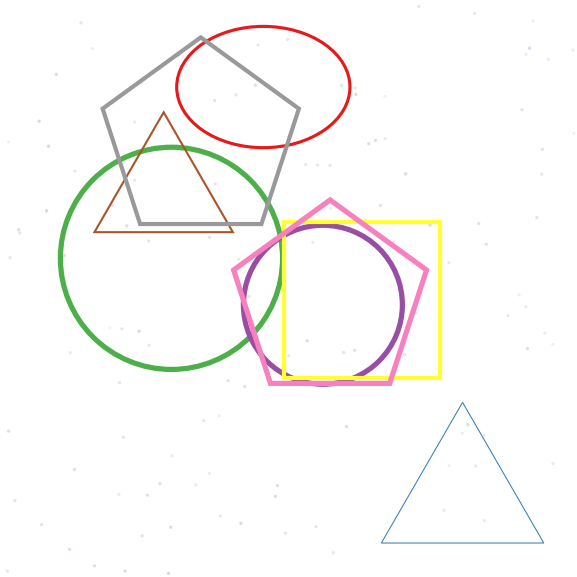[{"shape": "oval", "thickness": 1.5, "radius": 0.75, "center": [0.456, 0.848]}, {"shape": "triangle", "thickness": 0.5, "radius": 0.81, "center": [0.801, 0.14]}, {"shape": "circle", "thickness": 2.5, "radius": 0.96, "center": [0.297, 0.552]}, {"shape": "circle", "thickness": 2.5, "radius": 0.69, "center": [0.559, 0.471]}, {"shape": "square", "thickness": 2, "radius": 0.68, "center": [0.626, 0.48]}, {"shape": "triangle", "thickness": 1, "radius": 0.69, "center": [0.283, 0.666]}, {"shape": "pentagon", "thickness": 2.5, "radius": 0.88, "center": [0.572, 0.477]}, {"shape": "pentagon", "thickness": 2, "radius": 0.89, "center": [0.348, 0.756]}]